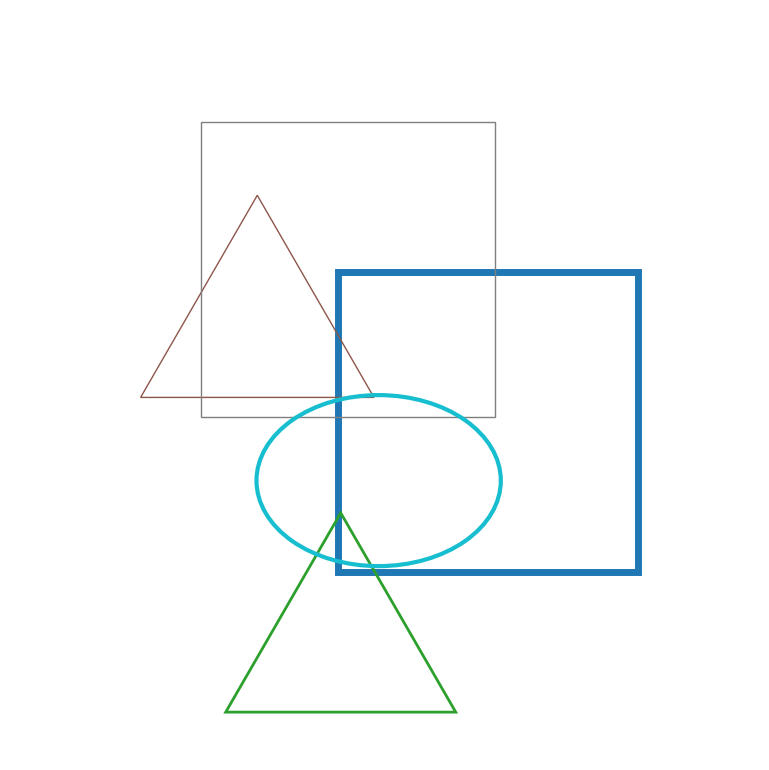[{"shape": "square", "thickness": 2.5, "radius": 0.97, "center": [0.634, 0.452]}, {"shape": "triangle", "thickness": 1, "radius": 0.86, "center": [0.443, 0.161]}, {"shape": "triangle", "thickness": 0.5, "radius": 0.87, "center": [0.334, 0.571]}, {"shape": "square", "thickness": 0.5, "radius": 0.96, "center": [0.452, 0.65]}, {"shape": "oval", "thickness": 1.5, "radius": 0.79, "center": [0.492, 0.376]}]